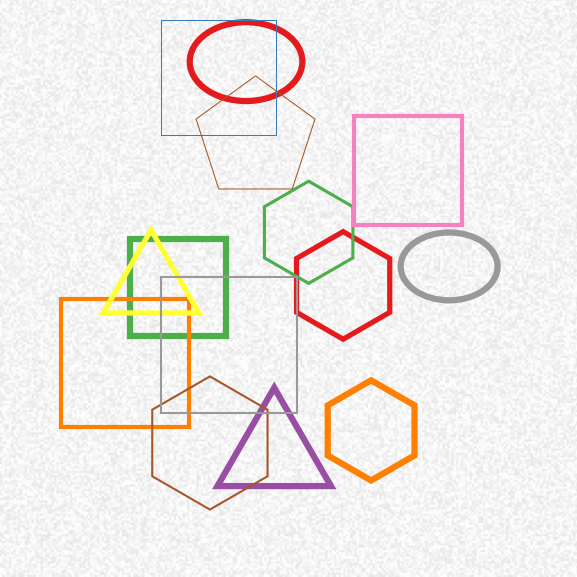[{"shape": "oval", "thickness": 3, "radius": 0.49, "center": [0.426, 0.892]}, {"shape": "hexagon", "thickness": 2.5, "radius": 0.47, "center": [0.594, 0.505]}, {"shape": "square", "thickness": 0.5, "radius": 0.5, "center": [0.378, 0.865]}, {"shape": "square", "thickness": 3, "radius": 0.42, "center": [0.308, 0.501]}, {"shape": "hexagon", "thickness": 1.5, "radius": 0.44, "center": [0.534, 0.597]}, {"shape": "triangle", "thickness": 3, "radius": 0.57, "center": [0.475, 0.214]}, {"shape": "hexagon", "thickness": 3, "radius": 0.43, "center": [0.643, 0.254]}, {"shape": "square", "thickness": 2, "radius": 0.56, "center": [0.216, 0.371]}, {"shape": "triangle", "thickness": 2.5, "radius": 0.48, "center": [0.262, 0.505]}, {"shape": "pentagon", "thickness": 0.5, "radius": 0.54, "center": [0.442, 0.759]}, {"shape": "hexagon", "thickness": 1, "radius": 0.58, "center": [0.363, 0.232]}, {"shape": "square", "thickness": 2, "radius": 0.47, "center": [0.706, 0.704]}, {"shape": "oval", "thickness": 3, "radius": 0.42, "center": [0.778, 0.538]}, {"shape": "square", "thickness": 1, "radius": 0.59, "center": [0.396, 0.402]}]